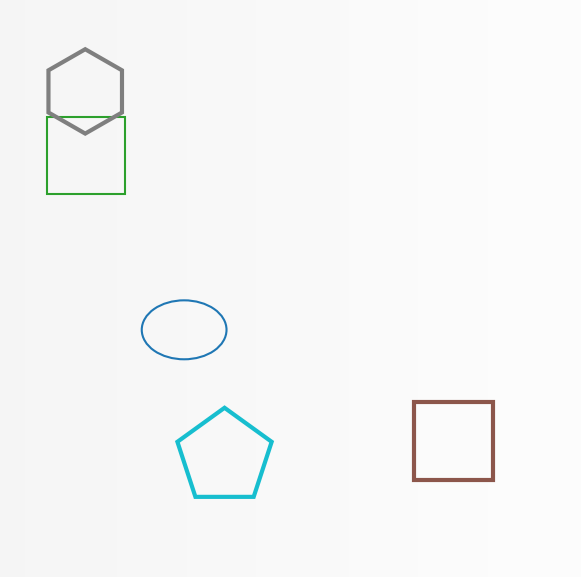[{"shape": "oval", "thickness": 1, "radius": 0.36, "center": [0.317, 0.428]}, {"shape": "square", "thickness": 1, "radius": 0.33, "center": [0.148, 0.73]}, {"shape": "square", "thickness": 2, "radius": 0.34, "center": [0.78, 0.235]}, {"shape": "hexagon", "thickness": 2, "radius": 0.37, "center": [0.147, 0.841]}, {"shape": "pentagon", "thickness": 2, "radius": 0.43, "center": [0.386, 0.208]}]